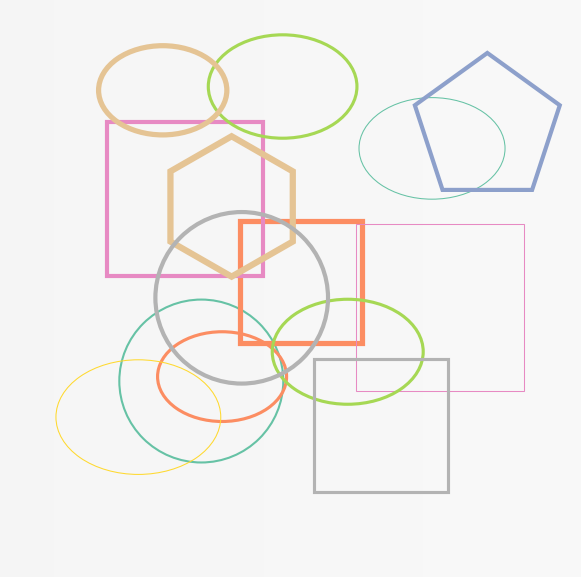[{"shape": "oval", "thickness": 0.5, "radius": 0.63, "center": [0.743, 0.742]}, {"shape": "circle", "thickness": 1, "radius": 0.71, "center": [0.346, 0.339]}, {"shape": "square", "thickness": 2.5, "radius": 0.53, "center": [0.518, 0.51]}, {"shape": "oval", "thickness": 1.5, "radius": 0.55, "center": [0.382, 0.347]}, {"shape": "pentagon", "thickness": 2, "radius": 0.66, "center": [0.838, 0.776]}, {"shape": "square", "thickness": 2, "radius": 0.67, "center": [0.318, 0.654]}, {"shape": "square", "thickness": 0.5, "radius": 0.72, "center": [0.757, 0.467]}, {"shape": "oval", "thickness": 1.5, "radius": 0.65, "center": [0.598, 0.39]}, {"shape": "oval", "thickness": 1.5, "radius": 0.64, "center": [0.486, 0.849]}, {"shape": "oval", "thickness": 0.5, "radius": 0.71, "center": [0.238, 0.277]}, {"shape": "oval", "thickness": 2.5, "radius": 0.55, "center": [0.28, 0.843]}, {"shape": "hexagon", "thickness": 3, "radius": 0.61, "center": [0.398, 0.642]}, {"shape": "circle", "thickness": 2, "radius": 0.74, "center": [0.416, 0.483]}, {"shape": "square", "thickness": 1.5, "radius": 0.58, "center": [0.656, 0.263]}]